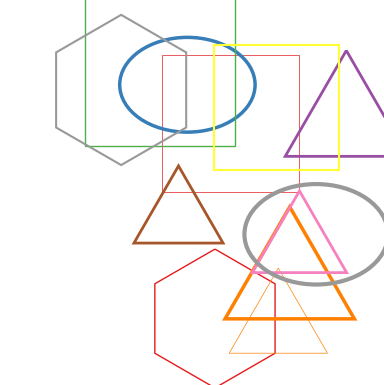[{"shape": "hexagon", "thickness": 1, "radius": 0.9, "center": [0.558, 0.173]}, {"shape": "square", "thickness": 0.5, "radius": 0.89, "center": [0.599, 0.68]}, {"shape": "oval", "thickness": 2.5, "radius": 0.88, "center": [0.487, 0.78]}, {"shape": "square", "thickness": 1, "radius": 0.97, "center": [0.416, 0.816]}, {"shape": "triangle", "thickness": 2, "radius": 0.92, "center": [0.9, 0.686]}, {"shape": "triangle", "thickness": 2.5, "radius": 0.97, "center": [0.753, 0.269]}, {"shape": "triangle", "thickness": 0.5, "radius": 0.74, "center": [0.723, 0.156]}, {"shape": "square", "thickness": 1.5, "radius": 0.81, "center": [0.718, 0.722]}, {"shape": "triangle", "thickness": 2, "radius": 0.67, "center": [0.464, 0.435]}, {"shape": "triangle", "thickness": 2, "radius": 0.71, "center": [0.778, 0.363]}, {"shape": "hexagon", "thickness": 1.5, "radius": 0.98, "center": [0.315, 0.766]}, {"shape": "oval", "thickness": 3, "radius": 0.93, "center": [0.821, 0.391]}]